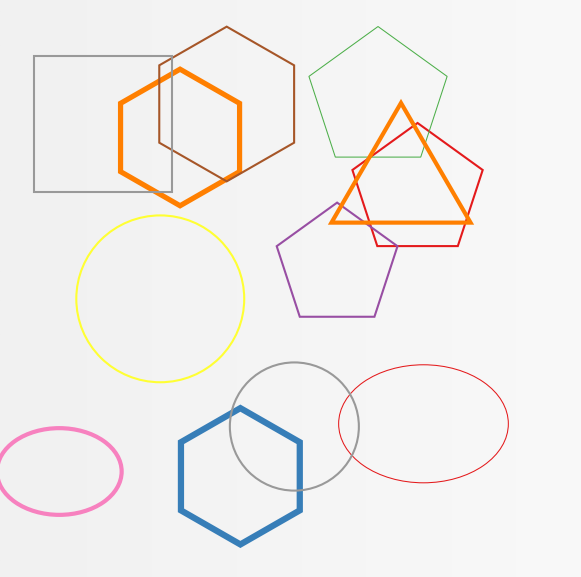[{"shape": "pentagon", "thickness": 1, "radius": 0.59, "center": [0.718, 0.668]}, {"shape": "oval", "thickness": 0.5, "radius": 0.73, "center": [0.729, 0.265]}, {"shape": "hexagon", "thickness": 3, "radius": 0.59, "center": [0.414, 0.174]}, {"shape": "pentagon", "thickness": 0.5, "radius": 0.62, "center": [0.65, 0.828]}, {"shape": "pentagon", "thickness": 1, "radius": 0.55, "center": [0.58, 0.539]}, {"shape": "hexagon", "thickness": 2.5, "radius": 0.59, "center": [0.31, 0.761]}, {"shape": "triangle", "thickness": 2, "radius": 0.69, "center": [0.69, 0.683]}, {"shape": "circle", "thickness": 1, "radius": 0.72, "center": [0.276, 0.482]}, {"shape": "hexagon", "thickness": 1, "radius": 0.67, "center": [0.39, 0.819]}, {"shape": "oval", "thickness": 2, "radius": 0.54, "center": [0.102, 0.183]}, {"shape": "circle", "thickness": 1, "radius": 0.55, "center": [0.506, 0.261]}, {"shape": "square", "thickness": 1, "radius": 0.59, "center": [0.178, 0.785]}]